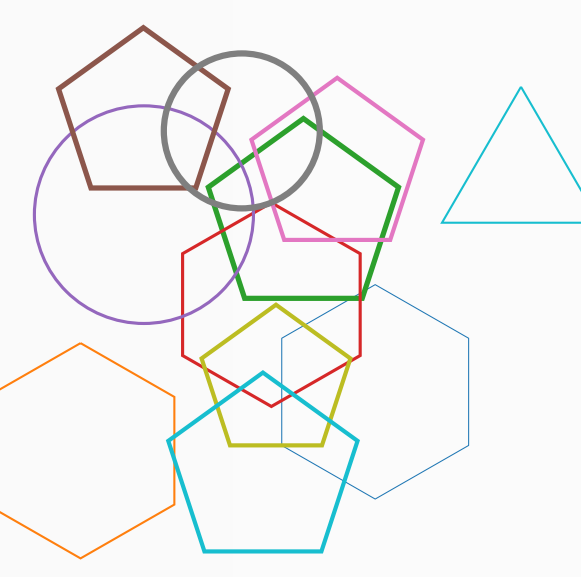[{"shape": "hexagon", "thickness": 0.5, "radius": 0.93, "center": [0.645, 0.321]}, {"shape": "hexagon", "thickness": 1, "radius": 0.93, "center": [0.139, 0.219]}, {"shape": "pentagon", "thickness": 2.5, "radius": 0.86, "center": [0.522, 0.622]}, {"shape": "hexagon", "thickness": 1.5, "radius": 0.88, "center": [0.467, 0.472]}, {"shape": "circle", "thickness": 1.5, "radius": 0.94, "center": [0.248, 0.627]}, {"shape": "pentagon", "thickness": 2.5, "radius": 0.77, "center": [0.247, 0.798]}, {"shape": "pentagon", "thickness": 2, "radius": 0.78, "center": [0.58, 0.709]}, {"shape": "circle", "thickness": 3, "radius": 0.67, "center": [0.416, 0.772]}, {"shape": "pentagon", "thickness": 2, "radius": 0.67, "center": [0.475, 0.337]}, {"shape": "triangle", "thickness": 1, "radius": 0.78, "center": [0.896, 0.692]}, {"shape": "pentagon", "thickness": 2, "radius": 0.86, "center": [0.452, 0.183]}]